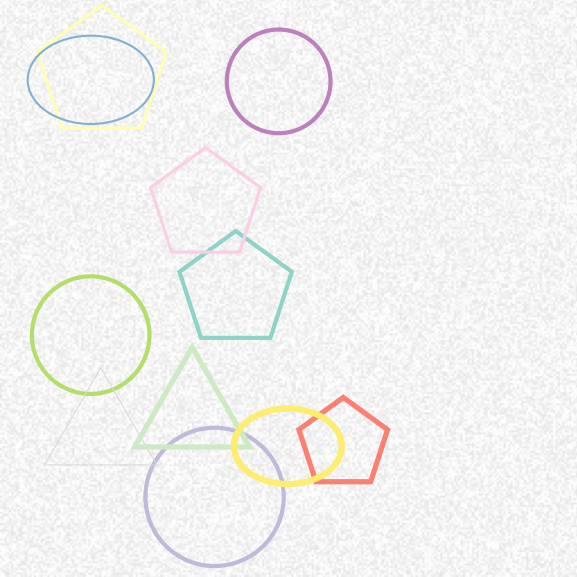[{"shape": "pentagon", "thickness": 2, "radius": 0.51, "center": [0.408, 0.497]}, {"shape": "pentagon", "thickness": 1.5, "radius": 0.59, "center": [0.176, 0.872]}, {"shape": "circle", "thickness": 2, "radius": 0.6, "center": [0.372, 0.139]}, {"shape": "pentagon", "thickness": 2.5, "radius": 0.4, "center": [0.594, 0.23]}, {"shape": "oval", "thickness": 1, "radius": 0.55, "center": [0.157, 0.861]}, {"shape": "circle", "thickness": 2, "radius": 0.51, "center": [0.157, 0.419]}, {"shape": "pentagon", "thickness": 1.5, "radius": 0.5, "center": [0.356, 0.643]}, {"shape": "triangle", "thickness": 0.5, "radius": 0.56, "center": [0.174, 0.25]}, {"shape": "circle", "thickness": 2, "radius": 0.45, "center": [0.483, 0.858]}, {"shape": "triangle", "thickness": 2.5, "radius": 0.58, "center": [0.333, 0.283]}, {"shape": "oval", "thickness": 3, "radius": 0.47, "center": [0.498, 0.226]}]